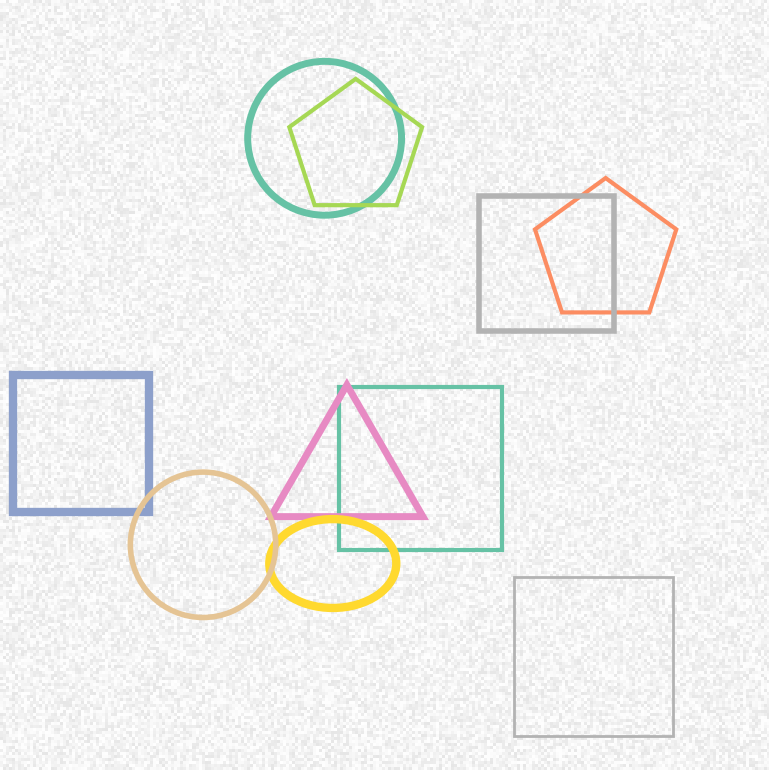[{"shape": "square", "thickness": 1.5, "radius": 0.53, "center": [0.546, 0.391]}, {"shape": "circle", "thickness": 2.5, "radius": 0.5, "center": [0.422, 0.82]}, {"shape": "pentagon", "thickness": 1.5, "radius": 0.48, "center": [0.787, 0.672]}, {"shape": "square", "thickness": 3, "radius": 0.44, "center": [0.105, 0.424]}, {"shape": "triangle", "thickness": 2.5, "radius": 0.57, "center": [0.451, 0.386]}, {"shape": "pentagon", "thickness": 1.5, "radius": 0.45, "center": [0.462, 0.807]}, {"shape": "oval", "thickness": 3, "radius": 0.41, "center": [0.432, 0.268]}, {"shape": "circle", "thickness": 2, "radius": 0.47, "center": [0.264, 0.292]}, {"shape": "square", "thickness": 1, "radius": 0.52, "center": [0.771, 0.147]}, {"shape": "square", "thickness": 2, "radius": 0.44, "center": [0.709, 0.657]}]